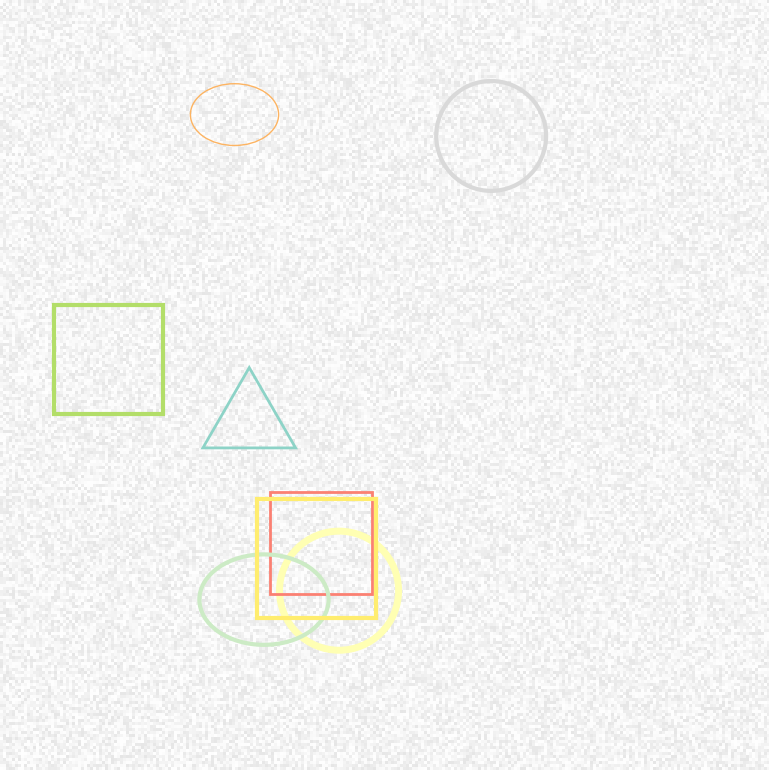[{"shape": "triangle", "thickness": 1, "radius": 0.35, "center": [0.324, 0.453]}, {"shape": "circle", "thickness": 2.5, "radius": 0.39, "center": [0.44, 0.233]}, {"shape": "square", "thickness": 1, "radius": 0.33, "center": [0.416, 0.294]}, {"shape": "oval", "thickness": 0.5, "radius": 0.29, "center": [0.305, 0.851]}, {"shape": "square", "thickness": 1.5, "radius": 0.36, "center": [0.141, 0.533]}, {"shape": "circle", "thickness": 1.5, "radius": 0.36, "center": [0.638, 0.823]}, {"shape": "oval", "thickness": 1.5, "radius": 0.42, "center": [0.343, 0.221]}, {"shape": "square", "thickness": 1.5, "radius": 0.39, "center": [0.411, 0.275]}]